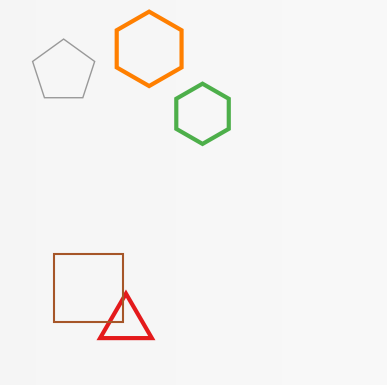[{"shape": "triangle", "thickness": 3, "radius": 0.39, "center": [0.325, 0.16]}, {"shape": "hexagon", "thickness": 3, "radius": 0.39, "center": [0.523, 0.704]}, {"shape": "hexagon", "thickness": 3, "radius": 0.48, "center": [0.385, 0.873]}, {"shape": "square", "thickness": 1.5, "radius": 0.44, "center": [0.228, 0.252]}, {"shape": "pentagon", "thickness": 1, "radius": 0.42, "center": [0.164, 0.814]}]